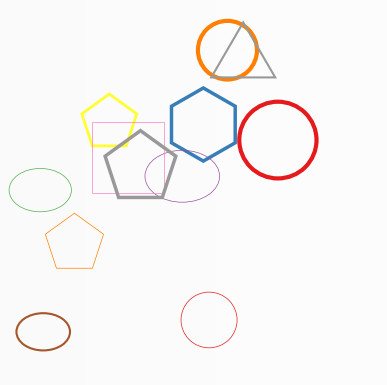[{"shape": "circle", "thickness": 3, "radius": 0.5, "center": [0.717, 0.636]}, {"shape": "circle", "thickness": 0.5, "radius": 0.36, "center": [0.54, 0.169]}, {"shape": "hexagon", "thickness": 2.5, "radius": 0.47, "center": [0.525, 0.677]}, {"shape": "oval", "thickness": 0.5, "radius": 0.4, "center": [0.104, 0.506]}, {"shape": "oval", "thickness": 0.5, "radius": 0.48, "center": [0.47, 0.542]}, {"shape": "pentagon", "thickness": 0.5, "radius": 0.39, "center": [0.192, 0.367]}, {"shape": "circle", "thickness": 3, "radius": 0.38, "center": [0.587, 0.87]}, {"shape": "pentagon", "thickness": 2, "radius": 0.37, "center": [0.282, 0.681]}, {"shape": "oval", "thickness": 1.5, "radius": 0.35, "center": [0.112, 0.138]}, {"shape": "square", "thickness": 0.5, "radius": 0.46, "center": [0.33, 0.591]}, {"shape": "triangle", "thickness": 1.5, "radius": 0.48, "center": [0.628, 0.847]}, {"shape": "pentagon", "thickness": 2.5, "radius": 0.48, "center": [0.362, 0.565]}]